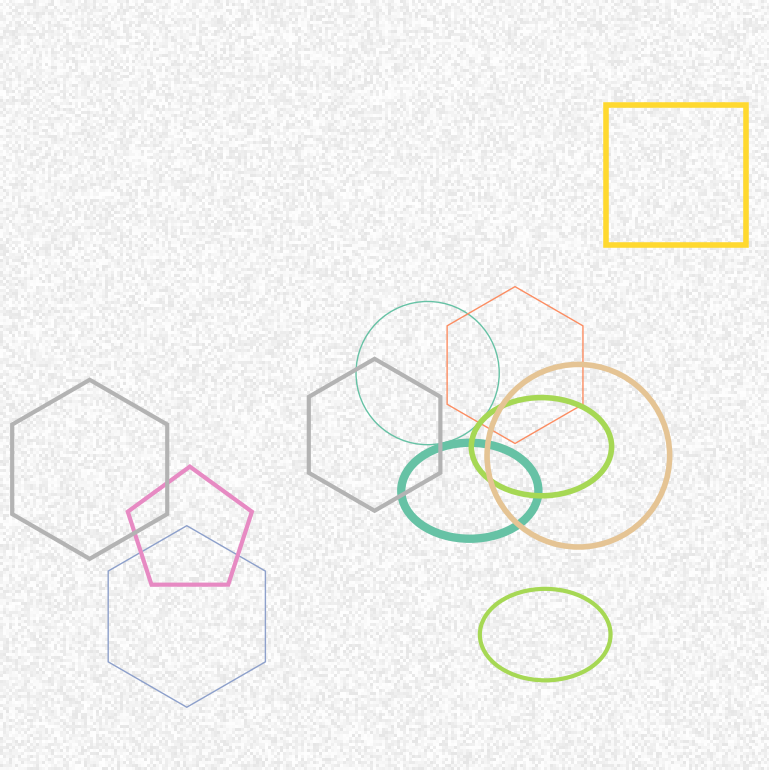[{"shape": "circle", "thickness": 0.5, "radius": 0.46, "center": [0.555, 0.515]}, {"shape": "oval", "thickness": 3, "radius": 0.45, "center": [0.61, 0.363]}, {"shape": "hexagon", "thickness": 0.5, "radius": 0.51, "center": [0.669, 0.526]}, {"shape": "hexagon", "thickness": 0.5, "radius": 0.59, "center": [0.243, 0.199]}, {"shape": "pentagon", "thickness": 1.5, "radius": 0.42, "center": [0.247, 0.309]}, {"shape": "oval", "thickness": 2, "radius": 0.46, "center": [0.703, 0.42]}, {"shape": "oval", "thickness": 1.5, "radius": 0.42, "center": [0.708, 0.176]}, {"shape": "square", "thickness": 2, "radius": 0.45, "center": [0.878, 0.773]}, {"shape": "circle", "thickness": 2, "radius": 0.59, "center": [0.751, 0.408]}, {"shape": "hexagon", "thickness": 1.5, "radius": 0.58, "center": [0.117, 0.391]}, {"shape": "hexagon", "thickness": 1.5, "radius": 0.49, "center": [0.486, 0.435]}]